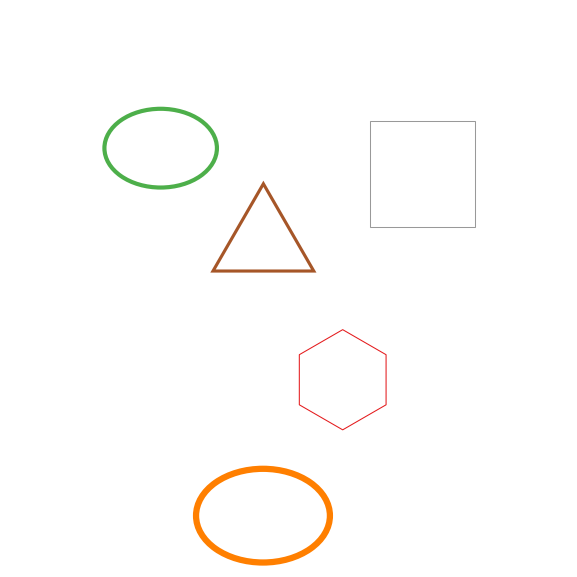[{"shape": "hexagon", "thickness": 0.5, "radius": 0.43, "center": [0.593, 0.342]}, {"shape": "oval", "thickness": 2, "radius": 0.49, "center": [0.278, 0.743]}, {"shape": "oval", "thickness": 3, "radius": 0.58, "center": [0.455, 0.106]}, {"shape": "triangle", "thickness": 1.5, "radius": 0.5, "center": [0.456, 0.58]}, {"shape": "square", "thickness": 0.5, "radius": 0.46, "center": [0.731, 0.698]}]